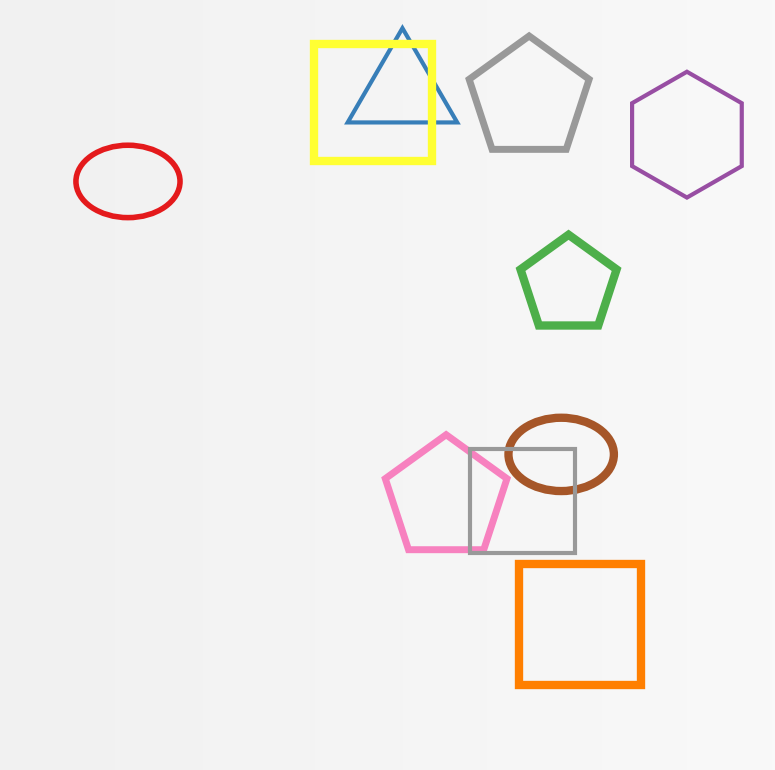[{"shape": "oval", "thickness": 2, "radius": 0.34, "center": [0.165, 0.764]}, {"shape": "triangle", "thickness": 1.5, "radius": 0.41, "center": [0.519, 0.882]}, {"shape": "pentagon", "thickness": 3, "radius": 0.33, "center": [0.734, 0.63]}, {"shape": "hexagon", "thickness": 1.5, "radius": 0.41, "center": [0.886, 0.825]}, {"shape": "square", "thickness": 3, "radius": 0.39, "center": [0.748, 0.189]}, {"shape": "square", "thickness": 3, "radius": 0.38, "center": [0.481, 0.867]}, {"shape": "oval", "thickness": 3, "radius": 0.34, "center": [0.724, 0.41]}, {"shape": "pentagon", "thickness": 2.5, "radius": 0.41, "center": [0.576, 0.353]}, {"shape": "square", "thickness": 1.5, "radius": 0.34, "center": [0.675, 0.349]}, {"shape": "pentagon", "thickness": 2.5, "radius": 0.41, "center": [0.683, 0.872]}]